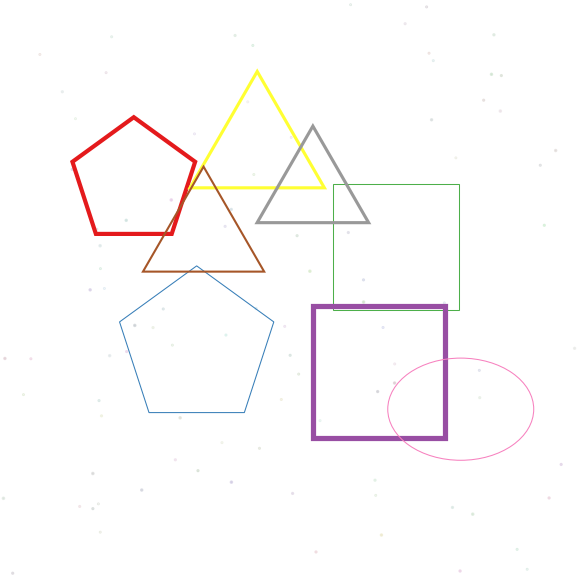[{"shape": "pentagon", "thickness": 2, "radius": 0.56, "center": [0.232, 0.684]}, {"shape": "pentagon", "thickness": 0.5, "radius": 0.7, "center": [0.341, 0.398]}, {"shape": "square", "thickness": 0.5, "radius": 0.55, "center": [0.686, 0.571]}, {"shape": "square", "thickness": 2.5, "radius": 0.57, "center": [0.657, 0.356]}, {"shape": "triangle", "thickness": 1.5, "radius": 0.67, "center": [0.445, 0.741]}, {"shape": "triangle", "thickness": 1, "radius": 0.61, "center": [0.352, 0.589]}, {"shape": "oval", "thickness": 0.5, "radius": 0.63, "center": [0.798, 0.291]}, {"shape": "triangle", "thickness": 1.5, "radius": 0.56, "center": [0.542, 0.669]}]